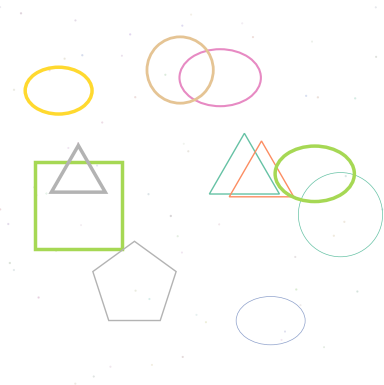[{"shape": "circle", "thickness": 0.5, "radius": 0.55, "center": [0.884, 0.442]}, {"shape": "triangle", "thickness": 1, "radius": 0.53, "center": [0.635, 0.549]}, {"shape": "triangle", "thickness": 1, "radius": 0.48, "center": [0.679, 0.537]}, {"shape": "oval", "thickness": 0.5, "radius": 0.45, "center": [0.703, 0.167]}, {"shape": "oval", "thickness": 1.5, "radius": 0.53, "center": [0.572, 0.798]}, {"shape": "oval", "thickness": 2.5, "radius": 0.51, "center": [0.818, 0.549]}, {"shape": "square", "thickness": 2.5, "radius": 0.56, "center": [0.204, 0.466]}, {"shape": "oval", "thickness": 2.5, "radius": 0.43, "center": [0.152, 0.765]}, {"shape": "circle", "thickness": 2, "radius": 0.43, "center": [0.468, 0.818]}, {"shape": "pentagon", "thickness": 1, "radius": 0.57, "center": [0.349, 0.259]}, {"shape": "triangle", "thickness": 2.5, "radius": 0.4, "center": [0.203, 0.541]}]